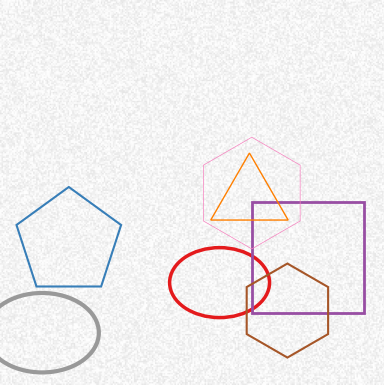[{"shape": "oval", "thickness": 2.5, "radius": 0.65, "center": [0.57, 0.266]}, {"shape": "pentagon", "thickness": 1.5, "radius": 0.71, "center": [0.179, 0.371]}, {"shape": "square", "thickness": 2, "radius": 0.72, "center": [0.8, 0.331]}, {"shape": "triangle", "thickness": 1, "radius": 0.58, "center": [0.648, 0.486]}, {"shape": "hexagon", "thickness": 1.5, "radius": 0.61, "center": [0.747, 0.193]}, {"shape": "hexagon", "thickness": 0.5, "radius": 0.73, "center": [0.654, 0.499]}, {"shape": "oval", "thickness": 3, "radius": 0.74, "center": [0.109, 0.136]}]